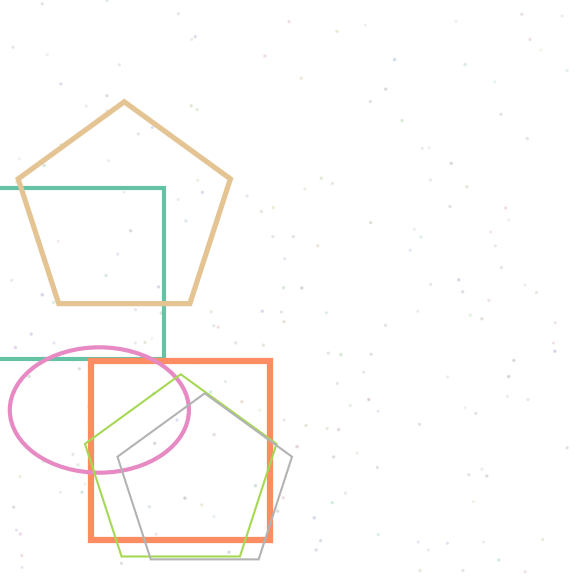[{"shape": "square", "thickness": 2, "radius": 0.74, "center": [0.136, 0.525]}, {"shape": "square", "thickness": 3, "radius": 0.77, "center": [0.313, 0.219]}, {"shape": "oval", "thickness": 2, "radius": 0.78, "center": [0.172, 0.289]}, {"shape": "pentagon", "thickness": 1, "radius": 0.87, "center": [0.313, 0.177]}, {"shape": "pentagon", "thickness": 2.5, "radius": 0.97, "center": [0.215, 0.63]}, {"shape": "pentagon", "thickness": 1, "radius": 0.79, "center": [0.355, 0.159]}]